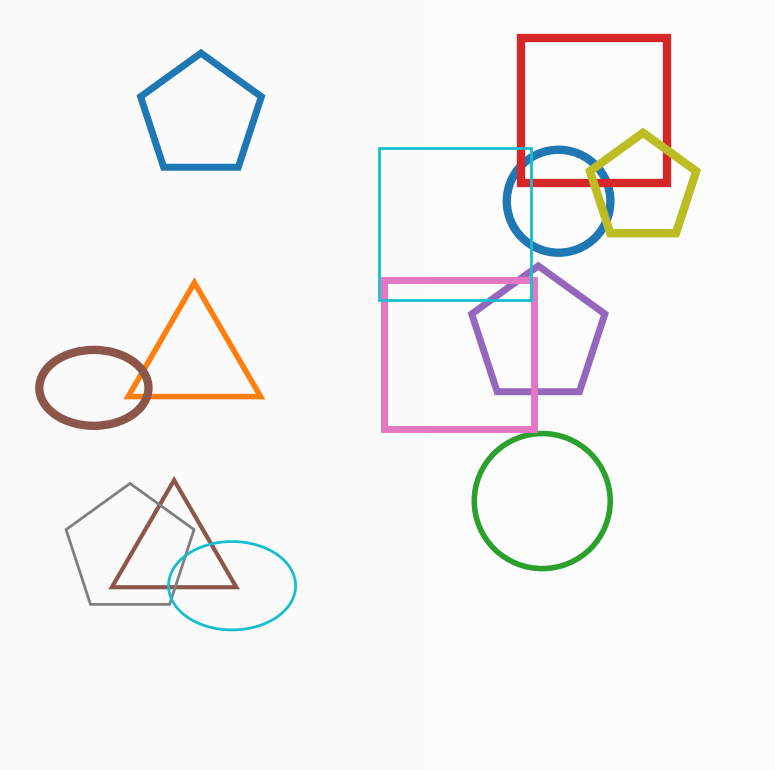[{"shape": "pentagon", "thickness": 2.5, "radius": 0.41, "center": [0.259, 0.849]}, {"shape": "circle", "thickness": 3, "radius": 0.33, "center": [0.721, 0.739]}, {"shape": "triangle", "thickness": 2, "radius": 0.49, "center": [0.251, 0.534]}, {"shape": "circle", "thickness": 2, "radius": 0.44, "center": [0.7, 0.349]}, {"shape": "square", "thickness": 3, "radius": 0.47, "center": [0.766, 0.856]}, {"shape": "pentagon", "thickness": 2.5, "radius": 0.45, "center": [0.695, 0.564]}, {"shape": "triangle", "thickness": 1.5, "radius": 0.46, "center": [0.225, 0.284]}, {"shape": "oval", "thickness": 3, "radius": 0.35, "center": [0.121, 0.496]}, {"shape": "square", "thickness": 2.5, "radius": 0.48, "center": [0.592, 0.539]}, {"shape": "pentagon", "thickness": 1, "radius": 0.43, "center": [0.168, 0.285]}, {"shape": "pentagon", "thickness": 3, "radius": 0.36, "center": [0.83, 0.755]}, {"shape": "oval", "thickness": 1, "radius": 0.41, "center": [0.299, 0.239]}, {"shape": "square", "thickness": 1, "radius": 0.49, "center": [0.587, 0.709]}]